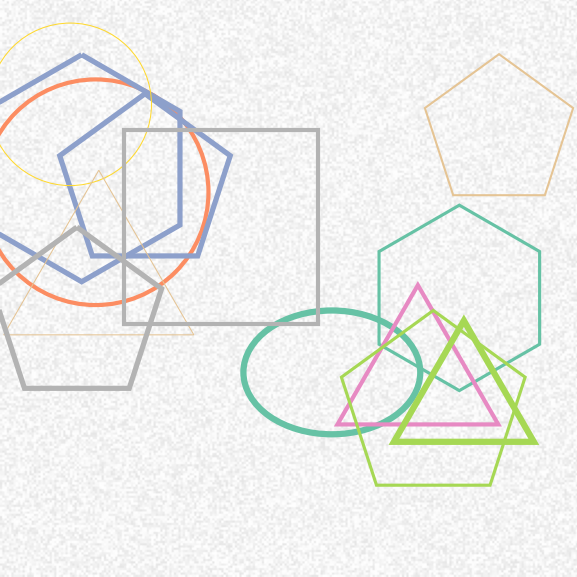[{"shape": "oval", "thickness": 3, "radius": 0.77, "center": [0.575, 0.354]}, {"shape": "hexagon", "thickness": 1.5, "radius": 0.8, "center": [0.795, 0.483]}, {"shape": "circle", "thickness": 2, "radius": 0.98, "center": [0.166, 0.666]}, {"shape": "hexagon", "thickness": 2.5, "radius": 0.98, "center": [0.141, 0.708]}, {"shape": "pentagon", "thickness": 2.5, "radius": 0.78, "center": [0.251, 0.682]}, {"shape": "triangle", "thickness": 2, "radius": 0.8, "center": [0.724, 0.345]}, {"shape": "pentagon", "thickness": 1.5, "radius": 0.84, "center": [0.75, 0.294]}, {"shape": "triangle", "thickness": 3, "radius": 0.7, "center": [0.803, 0.304]}, {"shape": "circle", "thickness": 0.5, "radius": 0.7, "center": [0.122, 0.818]}, {"shape": "pentagon", "thickness": 1, "radius": 0.67, "center": [0.864, 0.77]}, {"shape": "triangle", "thickness": 0.5, "radius": 0.95, "center": [0.171, 0.514]}, {"shape": "square", "thickness": 2, "radius": 0.84, "center": [0.382, 0.606]}, {"shape": "pentagon", "thickness": 2.5, "radius": 0.77, "center": [0.133, 0.452]}]